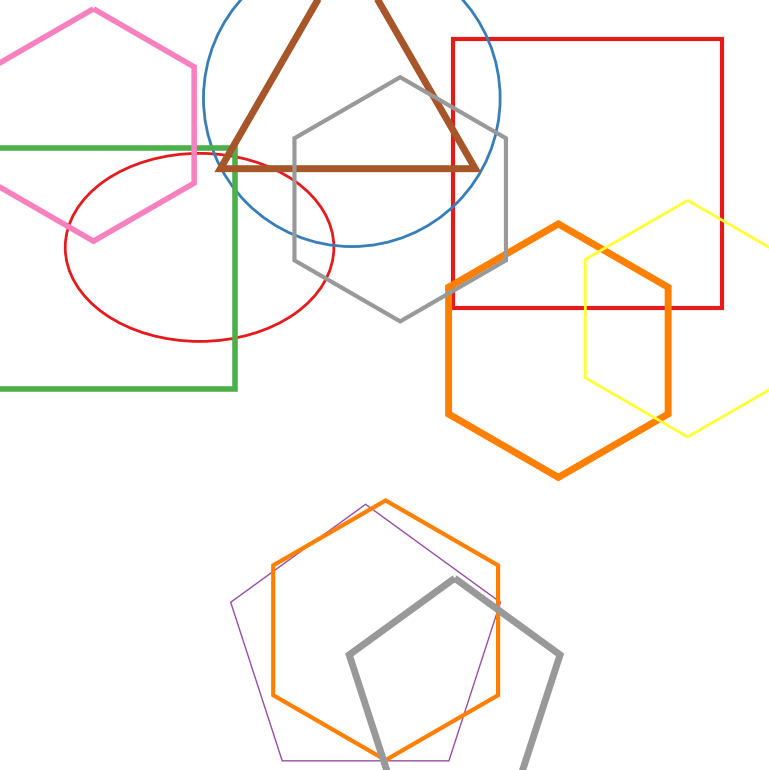[{"shape": "square", "thickness": 1.5, "radius": 0.87, "center": [0.763, 0.774]}, {"shape": "oval", "thickness": 1, "radius": 0.87, "center": [0.259, 0.679]}, {"shape": "circle", "thickness": 1, "radius": 0.96, "center": [0.457, 0.872]}, {"shape": "square", "thickness": 2, "radius": 0.78, "center": [0.149, 0.651]}, {"shape": "pentagon", "thickness": 0.5, "radius": 0.92, "center": [0.475, 0.161]}, {"shape": "hexagon", "thickness": 1.5, "radius": 0.84, "center": [0.501, 0.181]}, {"shape": "hexagon", "thickness": 2.5, "radius": 0.82, "center": [0.725, 0.545]}, {"shape": "hexagon", "thickness": 1, "radius": 0.77, "center": [0.893, 0.586]}, {"shape": "triangle", "thickness": 2.5, "radius": 0.96, "center": [0.452, 0.876]}, {"shape": "hexagon", "thickness": 2, "radius": 0.75, "center": [0.121, 0.838]}, {"shape": "hexagon", "thickness": 1.5, "radius": 0.79, "center": [0.52, 0.741]}, {"shape": "pentagon", "thickness": 2.5, "radius": 0.72, "center": [0.59, 0.105]}]